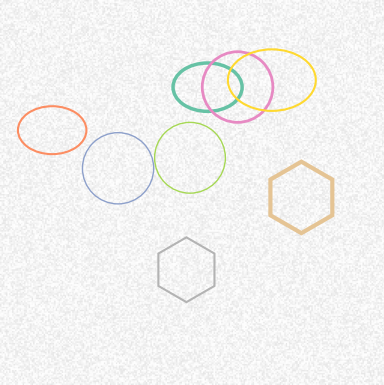[{"shape": "oval", "thickness": 2.5, "radius": 0.45, "center": [0.539, 0.774]}, {"shape": "oval", "thickness": 1.5, "radius": 0.44, "center": [0.136, 0.662]}, {"shape": "circle", "thickness": 1, "radius": 0.46, "center": [0.307, 0.563]}, {"shape": "circle", "thickness": 2, "radius": 0.46, "center": [0.617, 0.774]}, {"shape": "circle", "thickness": 1, "radius": 0.46, "center": [0.493, 0.59]}, {"shape": "oval", "thickness": 1.5, "radius": 0.57, "center": [0.706, 0.792]}, {"shape": "hexagon", "thickness": 3, "radius": 0.46, "center": [0.783, 0.487]}, {"shape": "hexagon", "thickness": 1.5, "radius": 0.42, "center": [0.484, 0.299]}]